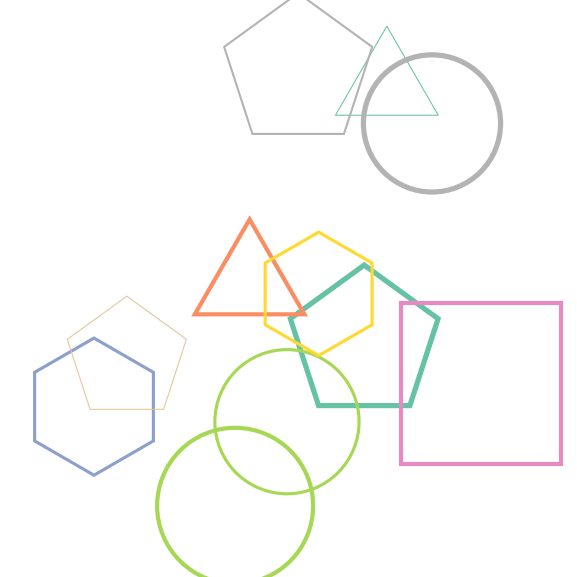[{"shape": "triangle", "thickness": 0.5, "radius": 0.51, "center": [0.67, 0.851]}, {"shape": "pentagon", "thickness": 2.5, "radius": 0.67, "center": [0.631, 0.406]}, {"shape": "triangle", "thickness": 2, "radius": 0.55, "center": [0.432, 0.51]}, {"shape": "hexagon", "thickness": 1.5, "radius": 0.59, "center": [0.163, 0.295]}, {"shape": "square", "thickness": 2, "radius": 0.69, "center": [0.832, 0.335]}, {"shape": "circle", "thickness": 2, "radius": 0.68, "center": [0.407, 0.123]}, {"shape": "circle", "thickness": 1.5, "radius": 0.62, "center": [0.497, 0.269]}, {"shape": "hexagon", "thickness": 1.5, "radius": 0.53, "center": [0.552, 0.49]}, {"shape": "pentagon", "thickness": 0.5, "radius": 0.54, "center": [0.22, 0.378]}, {"shape": "circle", "thickness": 2.5, "radius": 0.59, "center": [0.748, 0.785]}, {"shape": "pentagon", "thickness": 1, "radius": 0.67, "center": [0.516, 0.876]}]